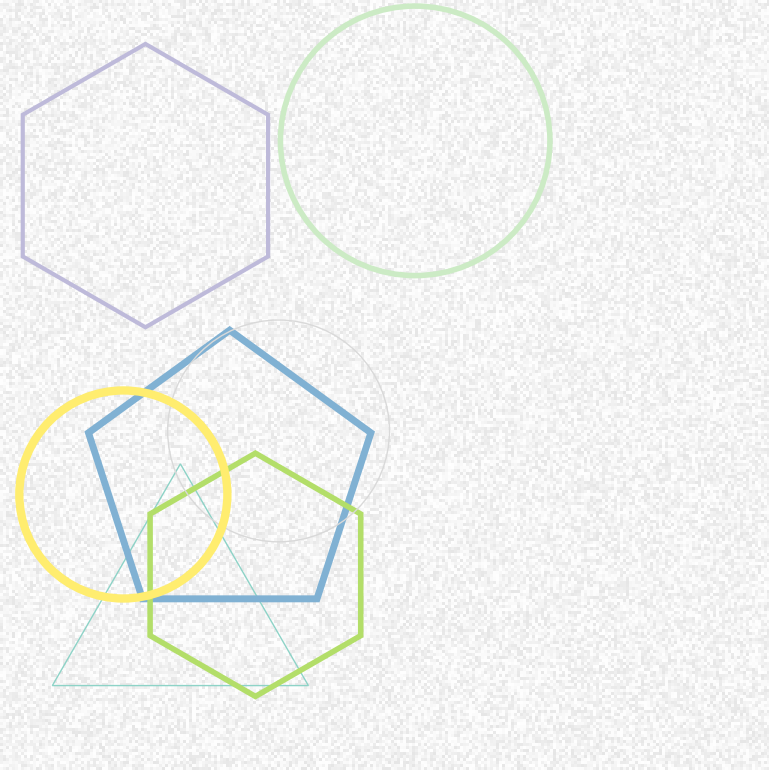[{"shape": "triangle", "thickness": 0.5, "radius": 0.96, "center": [0.234, 0.206]}, {"shape": "hexagon", "thickness": 1.5, "radius": 0.92, "center": [0.189, 0.759]}, {"shape": "pentagon", "thickness": 2.5, "radius": 0.96, "center": [0.298, 0.378]}, {"shape": "hexagon", "thickness": 2, "radius": 0.79, "center": [0.332, 0.253]}, {"shape": "circle", "thickness": 0.5, "radius": 0.72, "center": [0.362, 0.44]}, {"shape": "circle", "thickness": 2, "radius": 0.88, "center": [0.539, 0.817]}, {"shape": "circle", "thickness": 3, "radius": 0.68, "center": [0.16, 0.358]}]